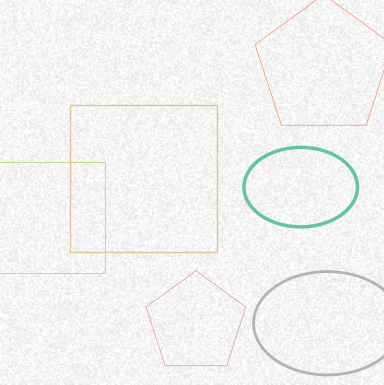[{"shape": "oval", "thickness": 2.5, "radius": 0.74, "center": [0.781, 0.514]}, {"shape": "pentagon", "thickness": 0.5, "radius": 0.94, "center": [0.841, 0.826]}, {"shape": "pentagon", "thickness": 0.5, "radius": 0.68, "center": [0.509, 0.16]}, {"shape": "square", "thickness": 0.5, "radius": 0.72, "center": [0.129, 0.434]}, {"shape": "square", "thickness": 1, "radius": 0.96, "center": [0.372, 0.535]}, {"shape": "oval", "thickness": 2, "radius": 0.96, "center": [0.85, 0.16]}]